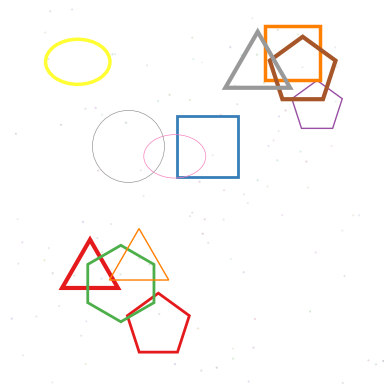[{"shape": "pentagon", "thickness": 2, "radius": 0.42, "center": [0.411, 0.154]}, {"shape": "triangle", "thickness": 3, "radius": 0.42, "center": [0.234, 0.294]}, {"shape": "square", "thickness": 2, "radius": 0.4, "center": [0.538, 0.62]}, {"shape": "hexagon", "thickness": 2, "radius": 0.5, "center": [0.314, 0.264]}, {"shape": "pentagon", "thickness": 1, "radius": 0.34, "center": [0.824, 0.722]}, {"shape": "square", "thickness": 2.5, "radius": 0.35, "center": [0.76, 0.862]}, {"shape": "triangle", "thickness": 1, "radius": 0.45, "center": [0.361, 0.317]}, {"shape": "oval", "thickness": 2.5, "radius": 0.42, "center": [0.202, 0.839]}, {"shape": "pentagon", "thickness": 3, "radius": 0.45, "center": [0.786, 0.815]}, {"shape": "oval", "thickness": 0.5, "radius": 0.4, "center": [0.454, 0.594]}, {"shape": "triangle", "thickness": 3, "radius": 0.49, "center": [0.669, 0.821]}, {"shape": "circle", "thickness": 0.5, "radius": 0.47, "center": [0.334, 0.62]}]